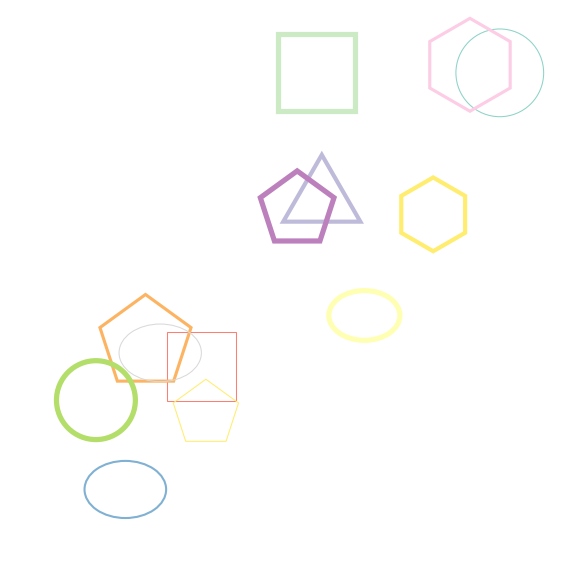[{"shape": "circle", "thickness": 0.5, "radius": 0.38, "center": [0.865, 0.873]}, {"shape": "oval", "thickness": 2.5, "radius": 0.31, "center": [0.631, 0.453]}, {"shape": "triangle", "thickness": 2, "radius": 0.39, "center": [0.557, 0.654]}, {"shape": "square", "thickness": 0.5, "radius": 0.3, "center": [0.349, 0.364]}, {"shape": "oval", "thickness": 1, "radius": 0.35, "center": [0.217, 0.152]}, {"shape": "pentagon", "thickness": 1.5, "radius": 0.41, "center": [0.252, 0.406]}, {"shape": "circle", "thickness": 2.5, "radius": 0.34, "center": [0.166, 0.306]}, {"shape": "hexagon", "thickness": 1.5, "radius": 0.4, "center": [0.814, 0.887]}, {"shape": "oval", "thickness": 0.5, "radius": 0.36, "center": [0.277, 0.388]}, {"shape": "pentagon", "thickness": 2.5, "radius": 0.34, "center": [0.515, 0.636]}, {"shape": "square", "thickness": 2.5, "radius": 0.33, "center": [0.547, 0.874]}, {"shape": "hexagon", "thickness": 2, "radius": 0.32, "center": [0.75, 0.628]}, {"shape": "pentagon", "thickness": 0.5, "radius": 0.3, "center": [0.357, 0.283]}]